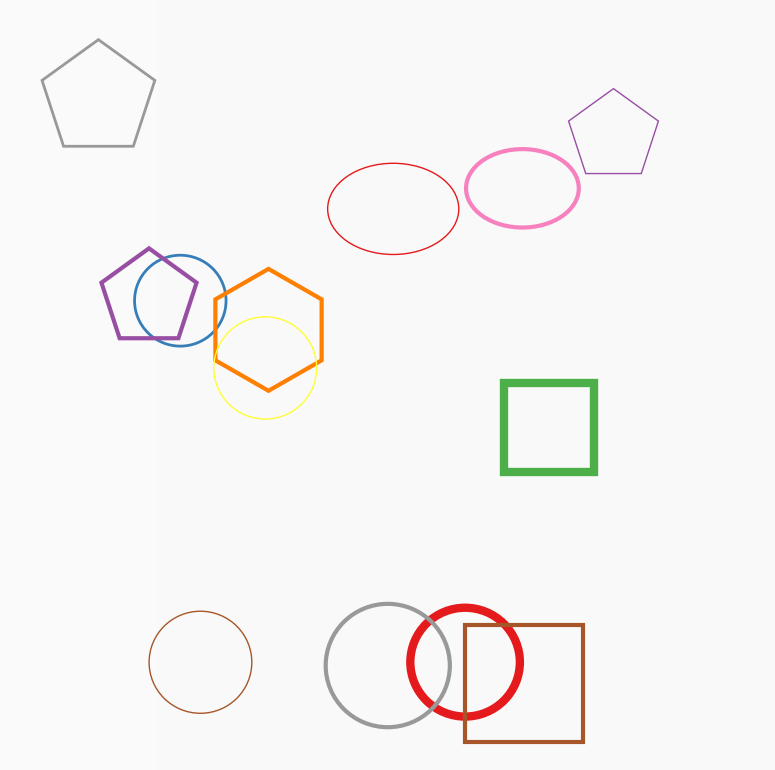[{"shape": "oval", "thickness": 0.5, "radius": 0.42, "center": [0.507, 0.729]}, {"shape": "circle", "thickness": 3, "radius": 0.35, "center": [0.6, 0.14]}, {"shape": "circle", "thickness": 1, "radius": 0.3, "center": [0.233, 0.61]}, {"shape": "square", "thickness": 3, "radius": 0.29, "center": [0.709, 0.445]}, {"shape": "pentagon", "thickness": 0.5, "radius": 0.3, "center": [0.792, 0.824]}, {"shape": "pentagon", "thickness": 1.5, "radius": 0.32, "center": [0.192, 0.613]}, {"shape": "hexagon", "thickness": 1.5, "radius": 0.4, "center": [0.346, 0.572]}, {"shape": "circle", "thickness": 0.5, "radius": 0.33, "center": [0.342, 0.522]}, {"shape": "circle", "thickness": 0.5, "radius": 0.33, "center": [0.259, 0.14]}, {"shape": "square", "thickness": 1.5, "radius": 0.38, "center": [0.676, 0.112]}, {"shape": "oval", "thickness": 1.5, "radius": 0.36, "center": [0.674, 0.755]}, {"shape": "pentagon", "thickness": 1, "radius": 0.38, "center": [0.127, 0.872]}, {"shape": "circle", "thickness": 1.5, "radius": 0.4, "center": [0.5, 0.136]}]